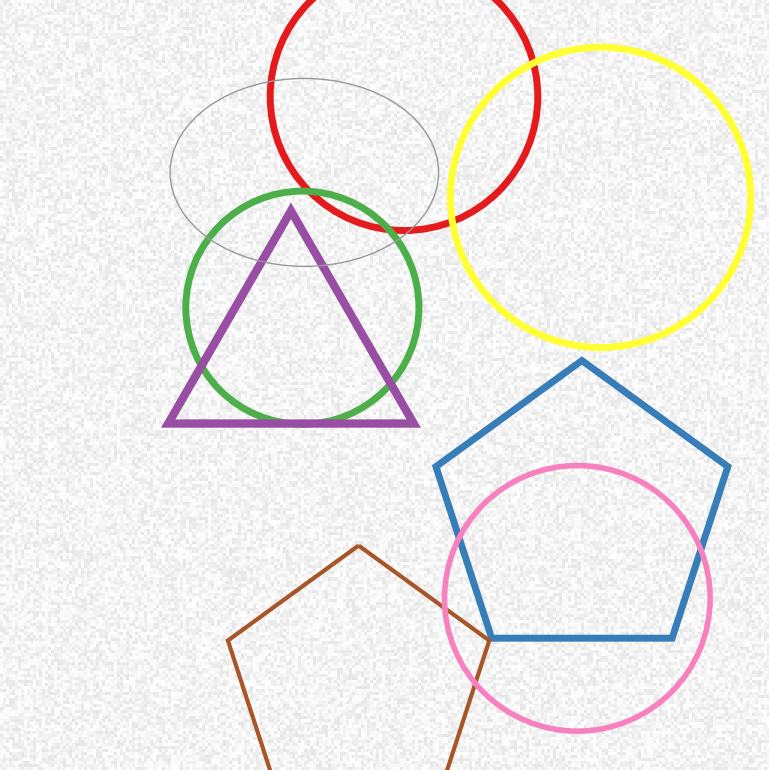[{"shape": "circle", "thickness": 2.5, "radius": 0.87, "center": [0.525, 0.874]}, {"shape": "pentagon", "thickness": 2.5, "radius": 1.0, "center": [0.756, 0.332]}, {"shape": "circle", "thickness": 2.5, "radius": 0.76, "center": [0.393, 0.6]}, {"shape": "triangle", "thickness": 3, "radius": 0.92, "center": [0.378, 0.542]}, {"shape": "circle", "thickness": 2.5, "radius": 0.98, "center": [0.78, 0.744]}, {"shape": "pentagon", "thickness": 1.5, "radius": 0.89, "center": [0.466, 0.113]}, {"shape": "circle", "thickness": 2, "radius": 0.86, "center": [0.75, 0.223]}, {"shape": "oval", "thickness": 0.5, "radius": 0.87, "center": [0.395, 0.776]}]